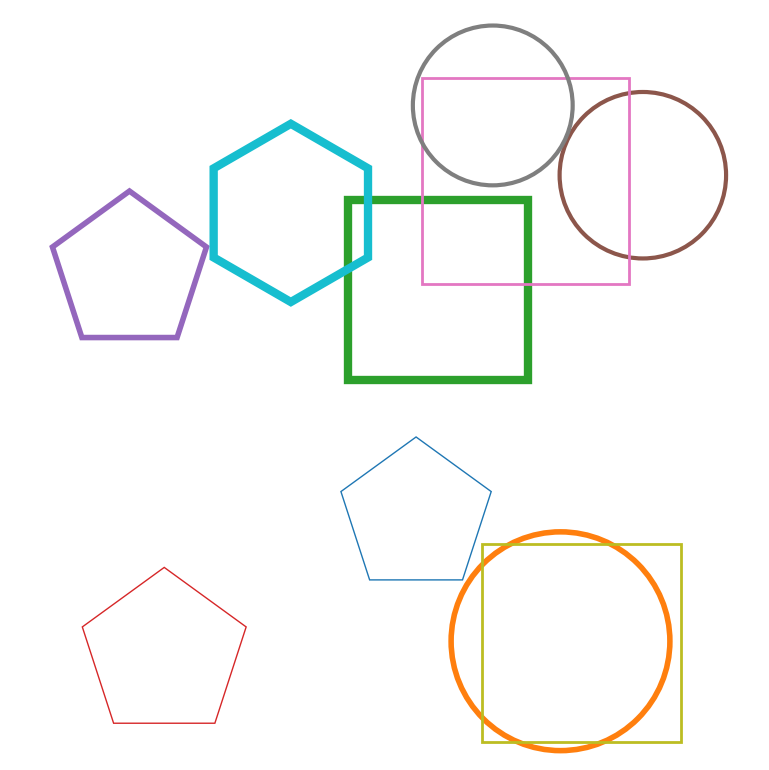[{"shape": "pentagon", "thickness": 0.5, "radius": 0.51, "center": [0.54, 0.33]}, {"shape": "circle", "thickness": 2, "radius": 0.71, "center": [0.728, 0.167]}, {"shape": "square", "thickness": 3, "radius": 0.58, "center": [0.569, 0.624]}, {"shape": "pentagon", "thickness": 0.5, "radius": 0.56, "center": [0.213, 0.151]}, {"shape": "pentagon", "thickness": 2, "radius": 0.53, "center": [0.168, 0.647]}, {"shape": "circle", "thickness": 1.5, "radius": 0.54, "center": [0.835, 0.772]}, {"shape": "square", "thickness": 1, "radius": 0.67, "center": [0.682, 0.765]}, {"shape": "circle", "thickness": 1.5, "radius": 0.52, "center": [0.64, 0.863]}, {"shape": "square", "thickness": 1, "radius": 0.64, "center": [0.755, 0.165]}, {"shape": "hexagon", "thickness": 3, "radius": 0.58, "center": [0.378, 0.724]}]